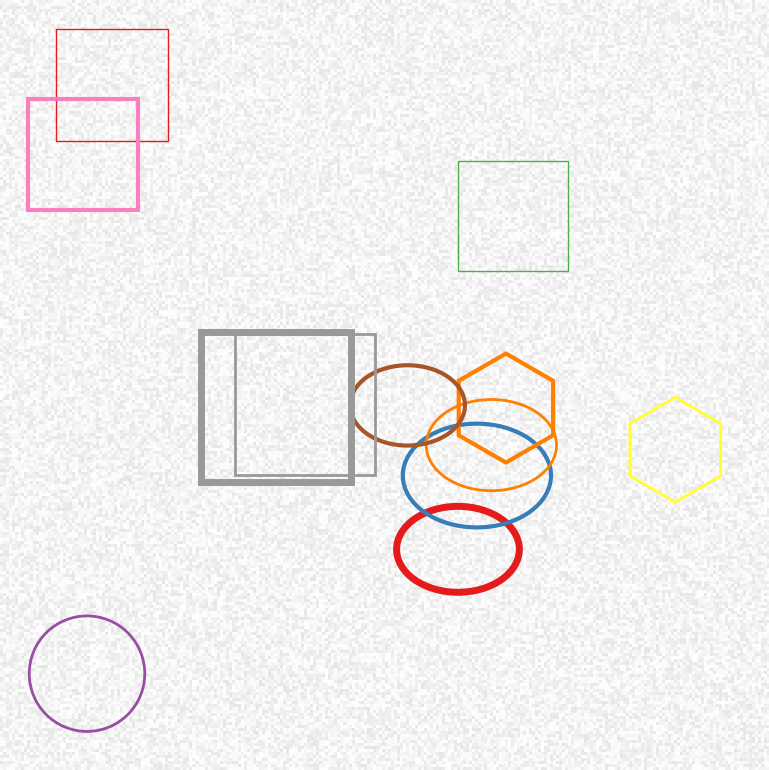[{"shape": "oval", "thickness": 2.5, "radius": 0.4, "center": [0.595, 0.287]}, {"shape": "square", "thickness": 0.5, "radius": 0.36, "center": [0.146, 0.889]}, {"shape": "oval", "thickness": 1.5, "radius": 0.48, "center": [0.619, 0.382]}, {"shape": "square", "thickness": 0.5, "radius": 0.36, "center": [0.666, 0.72]}, {"shape": "circle", "thickness": 1, "radius": 0.38, "center": [0.113, 0.125]}, {"shape": "hexagon", "thickness": 1.5, "radius": 0.35, "center": [0.657, 0.47]}, {"shape": "oval", "thickness": 1, "radius": 0.42, "center": [0.638, 0.422]}, {"shape": "hexagon", "thickness": 1, "radius": 0.34, "center": [0.877, 0.416]}, {"shape": "oval", "thickness": 1.5, "radius": 0.37, "center": [0.529, 0.473]}, {"shape": "square", "thickness": 1.5, "radius": 0.36, "center": [0.108, 0.799]}, {"shape": "square", "thickness": 2.5, "radius": 0.49, "center": [0.358, 0.471]}, {"shape": "square", "thickness": 1, "radius": 0.46, "center": [0.396, 0.475]}]